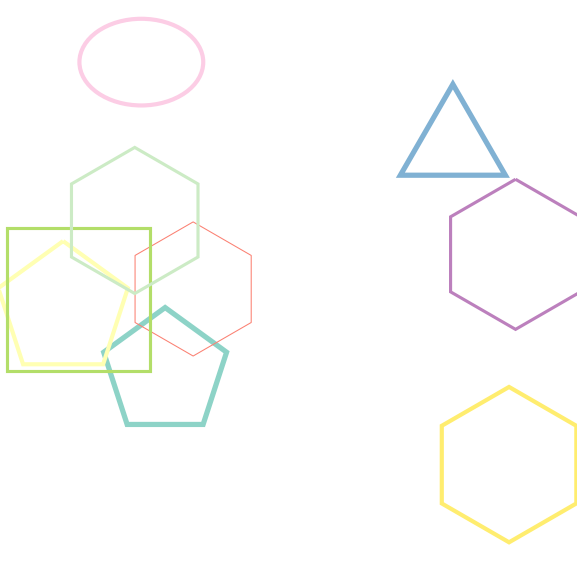[{"shape": "pentagon", "thickness": 2.5, "radius": 0.56, "center": [0.286, 0.355]}, {"shape": "pentagon", "thickness": 2, "radius": 0.59, "center": [0.109, 0.464]}, {"shape": "hexagon", "thickness": 0.5, "radius": 0.58, "center": [0.334, 0.499]}, {"shape": "triangle", "thickness": 2.5, "radius": 0.52, "center": [0.784, 0.748]}, {"shape": "square", "thickness": 1.5, "radius": 0.62, "center": [0.136, 0.481]}, {"shape": "oval", "thickness": 2, "radius": 0.54, "center": [0.245, 0.892]}, {"shape": "hexagon", "thickness": 1.5, "radius": 0.65, "center": [0.893, 0.559]}, {"shape": "hexagon", "thickness": 1.5, "radius": 0.63, "center": [0.233, 0.617]}, {"shape": "hexagon", "thickness": 2, "radius": 0.67, "center": [0.881, 0.195]}]